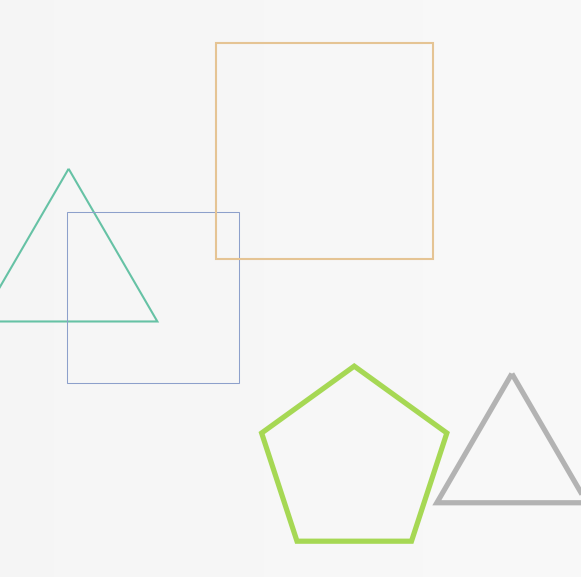[{"shape": "triangle", "thickness": 1, "radius": 0.88, "center": [0.118, 0.531]}, {"shape": "square", "thickness": 0.5, "radius": 0.74, "center": [0.264, 0.484]}, {"shape": "pentagon", "thickness": 2.5, "radius": 0.84, "center": [0.609, 0.198]}, {"shape": "square", "thickness": 1, "radius": 0.93, "center": [0.559, 0.738]}, {"shape": "triangle", "thickness": 2.5, "radius": 0.75, "center": [0.881, 0.203]}]